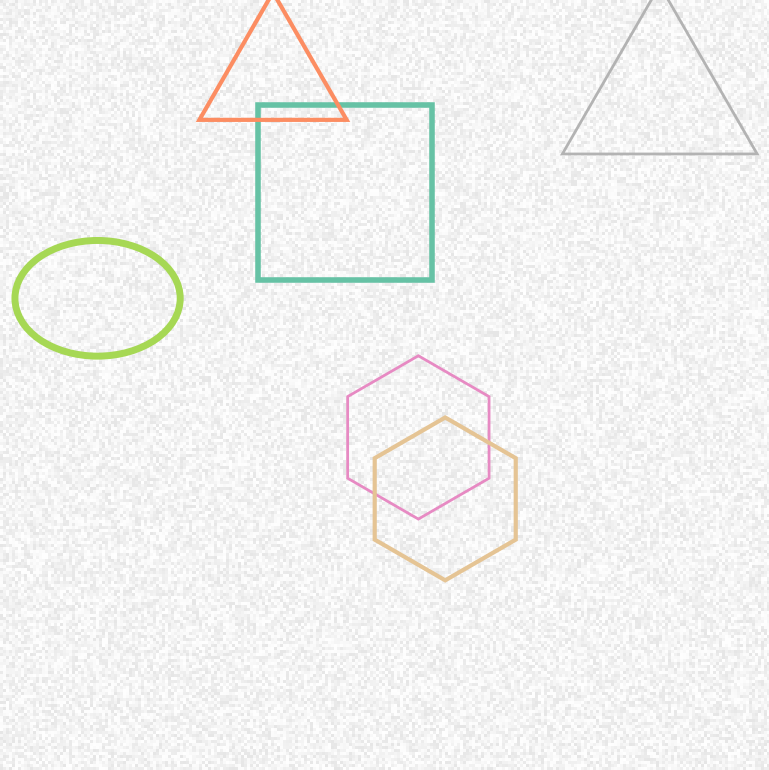[{"shape": "square", "thickness": 2, "radius": 0.57, "center": [0.448, 0.75]}, {"shape": "triangle", "thickness": 1.5, "radius": 0.55, "center": [0.355, 0.9]}, {"shape": "hexagon", "thickness": 1, "radius": 0.53, "center": [0.543, 0.432]}, {"shape": "oval", "thickness": 2.5, "radius": 0.54, "center": [0.127, 0.613]}, {"shape": "hexagon", "thickness": 1.5, "radius": 0.53, "center": [0.578, 0.352]}, {"shape": "triangle", "thickness": 1, "radius": 0.73, "center": [0.857, 0.873]}]